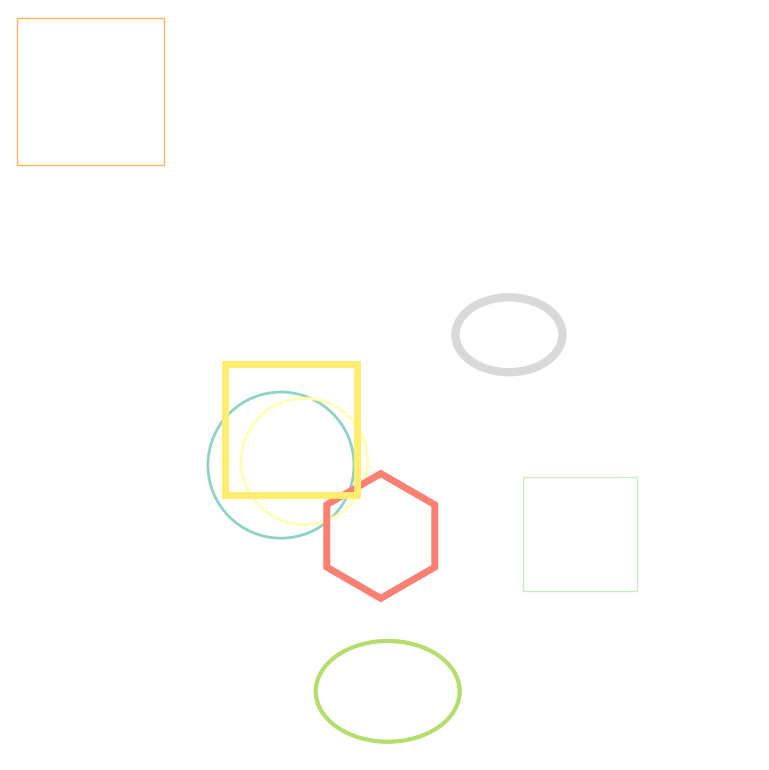[{"shape": "circle", "thickness": 1, "radius": 0.47, "center": [0.365, 0.396]}, {"shape": "circle", "thickness": 1, "radius": 0.41, "center": [0.395, 0.401]}, {"shape": "hexagon", "thickness": 2.5, "radius": 0.4, "center": [0.495, 0.304]}, {"shape": "square", "thickness": 0.5, "radius": 0.48, "center": [0.117, 0.881]}, {"shape": "oval", "thickness": 1.5, "radius": 0.47, "center": [0.504, 0.102]}, {"shape": "oval", "thickness": 3, "radius": 0.35, "center": [0.661, 0.565]}, {"shape": "square", "thickness": 0.5, "radius": 0.37, "center": [0.753, 0.307]}, {"shape": "square", "thickness": 2.5, "radius": 0.43, "center": [0.378, 0.442]}]